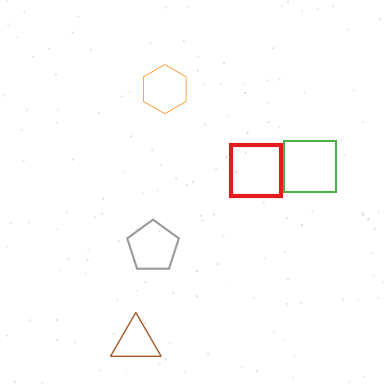[{"shape": "square", "thickness": 3, "radius": 0.33, "center": [0.665, 0.557]}, {"shape": "square", "thickness": 1.5, "radius": 0.33, "center": [0.805, 0.568]}, {"shape": "hexagon", "thickness": 0.5, "radius": 0.32, "center": [0.428, 0.768]}, {"shape": "triangle", "thickness": 1, "radius": 0.38, "center": [0.353, 0.113]}, {"shape": "pentagon", "thickness": 1.5, "radius": 0.35, "center": [0.398, 0.359]}]